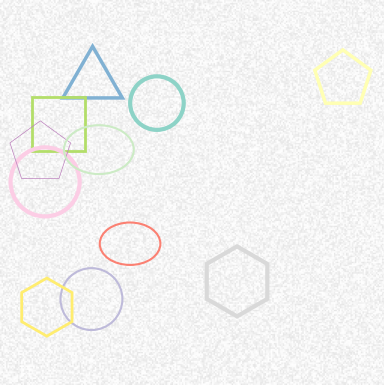[{"shape": "circle", "thickness": 3, "radius": 0.35, "center": [0.408, 0.732]}, {"shape": "pentagon", "thickness": 2.5, "radius": 0.38, "center": [0.89, 0.794]}, {"shape": "circle", "thickness": 1.5, "radius": 0.4, "center": [0.238, 0.223]}, {"shape": "oval", "thickness": 1.5, "radius": 0.39, "center": [0.338, 0.367]}, {"shape": "triangle", "thickness": 2.5, "radius": 0.45, "center": [0.24, 0.79]}, {"shape": "square", "thickness": 2, "radius": 0.35, "center": [0.152, 0.677]}, {"shape": "circle", "thickness": 3, "radius": 0.45, "center": [0.117, 0.528]}, {"shape": "hexagon", "thickness": 3, "radius": 0.45, "center": [0.616, 0.269]}, {"shape": "pentagon", "thickness": 0.5, "radius": 0.41, "center": [0.105, 0.603]}, {"shape": "oval", "thickness": 1.5, "radius": 0.45, "center": [0.257, 0.611]}, {"shape": "hexagon", "thickness": 2, "radius": 0.38, "center": [0.122, 0.202]}]